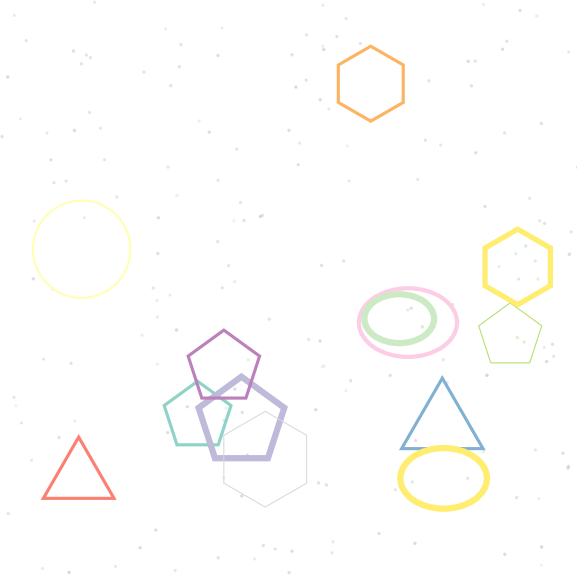[{"shape": "pentagon", "thickness": 1.5, "radius": 0.3, "center": [0.342, 0.278]}, {"shape": "circle", "thickness": 1, "radius": 0.42, "center": [0.141, 0.568]}, {"shape": "pentagon", "thickness": 3, "radius": 0.39, "center": [0.418, 0.269]}, {"shape": "triangle", "thickness": 1.5, "radius": 0.35, "center": [0.136, 0.172]}, {"shape": "triangle", "thickness": 1.5, "radius": 0.41, "center": [0.766, 0.263]}, {"shape": "hexagon", "thickness": 1.5, "radius": 0.32, "center": [0.642, 0.854]}, {"shape": "pentagon", "thickness": 0.5, "radius": 0.29, "center": [0.883, 0.417]}, {"shape": "oval", "thickness": 2, "radius": 0.42, "center": [0.706, 0.441]}, {"shape": "hexagon", "thickness": 0.5, "radius": 0.41, "center": [0.459, 0.204]}, {"shape": "pentagon", "thickness": 1.5, "radius": 0.33, "center": [0.388, 0.362]}, {"shape": "oval", "thickness": 3, "radius": 0.3, "center": [0.691, 0.447]}, {"shape": "hexagon", "thickness": 2.5, "radius": 0.33, "center": [0.896, 0.537]}, {"shape": "oval", "thickness": 3, "radius": 0.37, "center": [0.768, 0.171]}]